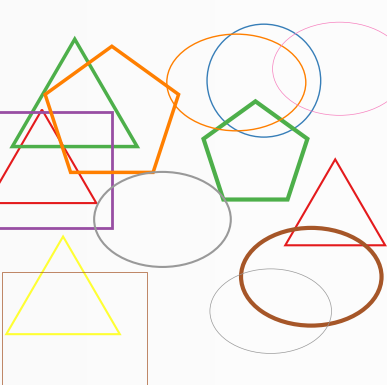[{"shape": "triangle", "thickness": 1.5, "radius": 0.81, "center": [0.108, 0.553]}, {"shape": "triangle", "thickness": 1.5, "radius": 0.74, "center": [0.865, 0.437]}, {"shape": "circle", "thickness": 1, "radius": 0.73, "center": [0.681, 0.791]}, {"shape": "pentagon", "thickness": 3, "radius": 0.7, "center": [0.659, 0.596]}, {"shape": "triangle", "thickness": 2.5, "radius": 0.93, "center": [0.193, 0.712]}, {"shape": "square", "thickness": 2, "radius": 0.76, "center": [0.138, 0.559]}, {"shape": "pentagon", "thickness": 2.5, "radius": 0.91, "center": [0.289, 0.699]}, {"shape": "oval", "thickness": 1, "radius": 0.9, "center": [0.61, 0.786]}, {"shape": "triangle", "thickness": 1.5, "radius": 0.85, "center": [0.163, 0.217]}, {"shape": "square", "thickness": 0.5, "radius": 0.94, "center": [0.192, 0.106]}, {"shape": "oval", "thickness": 3, "radius": 0.91, "center": [0.803, 0.281]}, {"shape": "oval", "thickness": 0.5, "radius": 0.86, "center": [0.876, 0.821]}, {"shape": "oval", "thickness": 1.5, "radius": 0.88, "center": [0.419, 0.43]}, {"shape": "oval", "thickness": 0.5, "radius": 0.78, "center": [0.699, 0.192]}]